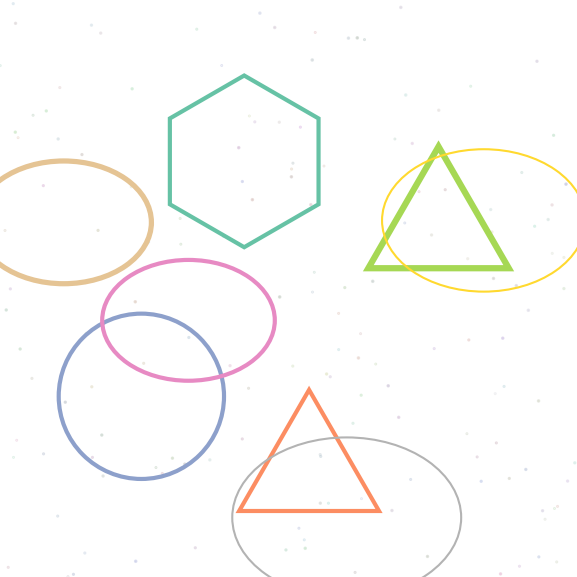[{"shape": "hexagon", "thickness": 2, "radius": 0.74, "center": [0.423, 0.72]}, {"shape": "triangle", "thickness": 2, "radius": 0.7, "center": [0.535, 0.184]}, {"shape": "circle", "thickness": 2, "radius": 0.72, "center": [0.245, 0.313]}, {"shape": "oval", "thickness": 2, "radius": 0.75, "center": [0.326, 0.444]}, {"shape": "triangle", "thickness": 3, "radius": 0.7, "center": [0.759, 0.605]}, {"shape": "oval", "thickness": 1, "radius": 0.88, "center": [0.838, 0.617]}, {"shape": "oval", "thickness": 2.5, "radius": 0.76, "center": [0.11, 0.614]}, {"shape": "oval", "thickness": 1, "radius": 0.99, "center": [0.6, 0.103]}]